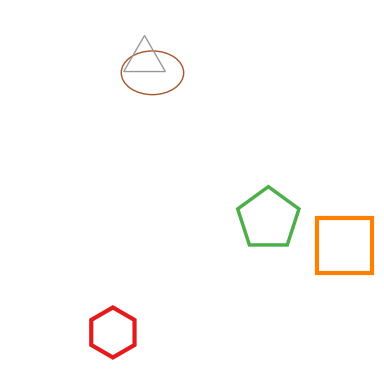[{"shape": "hexagon", "thickness": 3, "radius": 0.32, "center": [0.293, 0.136]}, {"shape": "pentagon", "thickness": 2.5, "radius": 0.42, "center": [0.697, 0.431]}, {"shape": "square", "thickness": 3, "radius": 0.36, "center": [0.896, 0.363]}, {"shape": "oval", "thickness": 1, "radius": 0.41, "center": [0.396, 0.811]}, {"shape": "triangle", "thickness": 1, "radius": 0.31, "center": [0.375, 0.845]}]